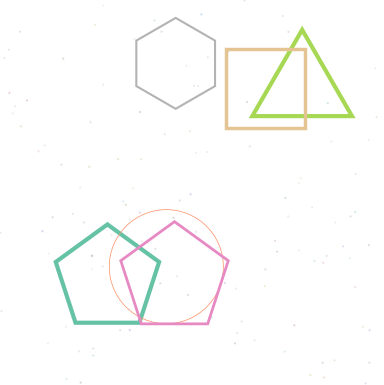[{"shape": "pentagon", "thickness": 3, "radius": 0.71, "center": [0.279, 0.276]}, {"shape": "circle", "thickness": 0.5, "radius": 0.74, "center": [0.432, 0.307]}, {"shape": "pentagon", "thickness": 2, "radius": 0.73, "center": [0.453, 0.278]}, {"shape": "triangle", "thickness": 3, "radius": 0.75, "center": [0.785, 0.773]}, {"shape": "square", "thickness": 2.5, "radius": 0.51, "center": [0.689, 0.771]}, {"shape": "hexagon", "thickness": 1.5, "radius": 0.59, "center": [0.456, 0.835]}]